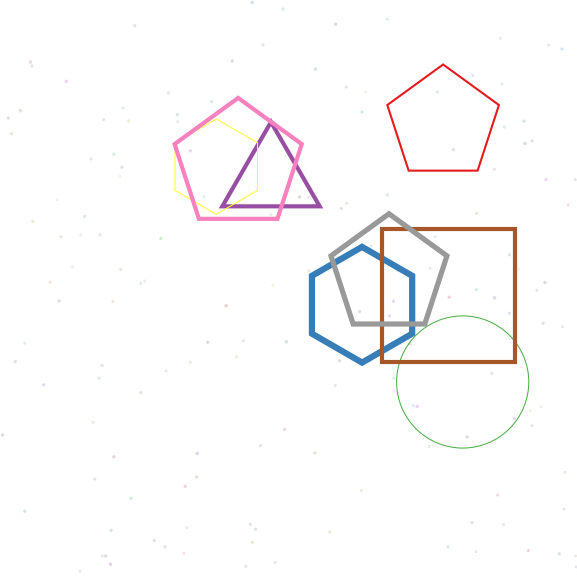[{"shape": "pentagon", "thickness": 1, "radius": 0.51, "center": [0.767, 0.786]}, {"shape": "hexagon", "thickness": 3, "radius": 0.5, "center": [0.627, 0.471]}, {"shape": "circle", "thickness": 0.5, "radius": 0.57, "center": [0.801, 0.338]}, {"shape": "triangle", "thickness": 2, "radius": 0.49, "center": [0.469, 0.691]}, {"shape": "hexagon", "thickness": 0.5, "radius": 0.41, "center": [0.374, 0.711]}, {"shape": "square", "thickness": 2, "radius": 0.58, "center": [0.777, 0.488]}, {"shape": "pentagon", "thickness": 2, "radius": 0.58, "center": [0.412, 0.714]}, {"shape": "pentagon", "thickness": 2.5, "radius": 0.53, "center": [0.674, 0.523]}]